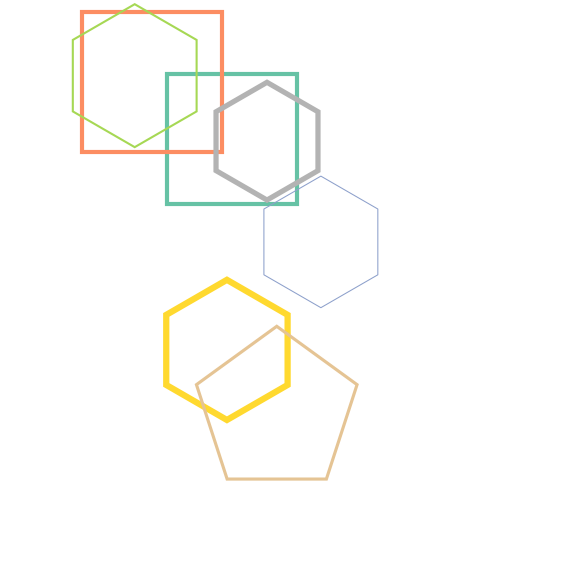[{"shape": "square", "thickness": 2, "radius": 0.56, "center": [0.401, 0.758]}, {"shape": "square", "thickness": 2, "radius": 0.61, "center": [0.263, 0.857]}, {"shape": "hexagon", "thickness": 0.5, "radius": 0.57, "center": [0.556, 0.58]}, {"shape": "hexagon", "thickness": 1, "radius": 0.62, "center": [0.233, 0.868]}, {"shape": "hexagon", "thickness": 3, "radius": 0.61, "center": [0.393, 0.393]}, {"shape": "pentagon", "thickness": 1.5, "radius": 0.73, "center": [0.479, 0.288]}, {"shape": "hexagon", "thickness": 2.5, "radius": 0.51, "center": [0.462, 0.755]}]